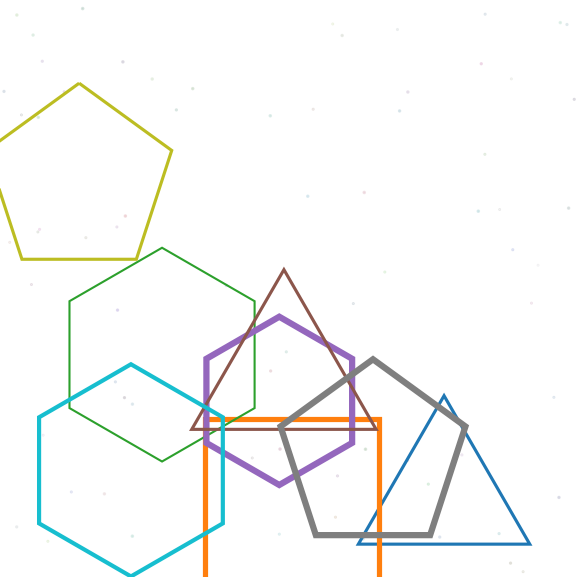[{"shape": "triangle", "thickness": 1.5, "radius": 0.86, "center": [0.769, 0.143]}, {"shape": "square", "thickness": 2.5, "radius": 0.76, "center": [0.506, 0.122]}, {"shape": "hexagon", "thickness": 1, "radius": 0.93, "center": [0.281, 0.385]}, {"shape": "hexagon", "thickness": 3, "radius": 0.73, "center": [0.484, 0.305]}, {"shape": "triangle", "thickness": 1.5, "radius": 0.92, "center": [0.492, 0.348]}, {"shape": "pentagon", "thickness": 3, "radius": 0.84, "center": [0.646, 0.209]}, {"shape": "pentagon", "thickness": 1.5, "radius": 0.84, "center": [0.137, 0.687]}, {"shape": "hexagon", "thickness": 2, "radius": 0.92, "center": [0.227, 0.185]}]